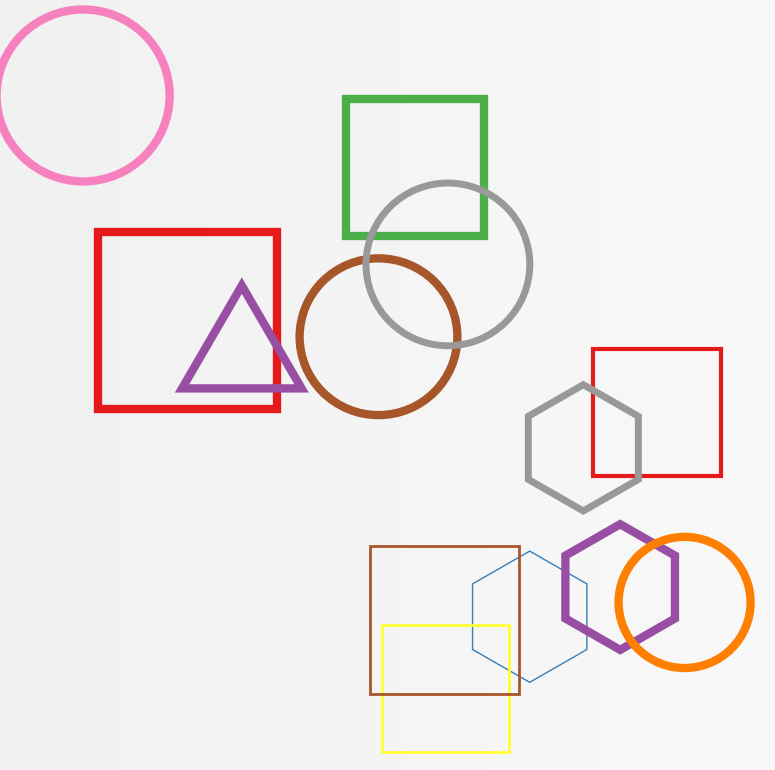[{"shape": "square", "thickness": 3, "radius": 0.58, "center": [0.242, 0.584]}, {"shape": "square", "thickness": 1.5, "radius": 0.41, "center": [0.847, 0.464]}, {"shape": "hexagon", "thickness": 0.5, "radius": 0.43, "center": [0.684, 0.199]}, {"shape": "square", "thickness": 3, "radius": 0.45, "center": [0.535, 0.783]}, {"shape": "triangle", "thickness": 3, "radius": 0.45, "center": [0.312, 0.54]}, {"shape": "hexagon", "thickness": 3, "radius": 0.41, "center": [0.8, 0.238]}, {"shape": "circle", "thickness": 3, "radius": 0.43, "center": [0.883, 0.218]}, {"shape": "square", "thickness": 1, "radius": 0.41, "center": [0.575, 0.106]}, {"shape": "circle", "thickness": 3, "radius": 0.51, "center": [0.488, 0.563]}, {"shape": "square", "thickness": 1, "radius": 0.48, "center": [0.573, 0.194]}, {"shape": "circle", "thickness": 3, "radius": 0.56, "center": [0.107, 0.876]}, {"shape": "circle", "thickness": 2.5, "radius": 0.53, "center": [0.578, 0.657]}, {"shape": "hexagon", "thickness": 2.5, "radius": 0.41, "center": [0.753, 0.418]}]